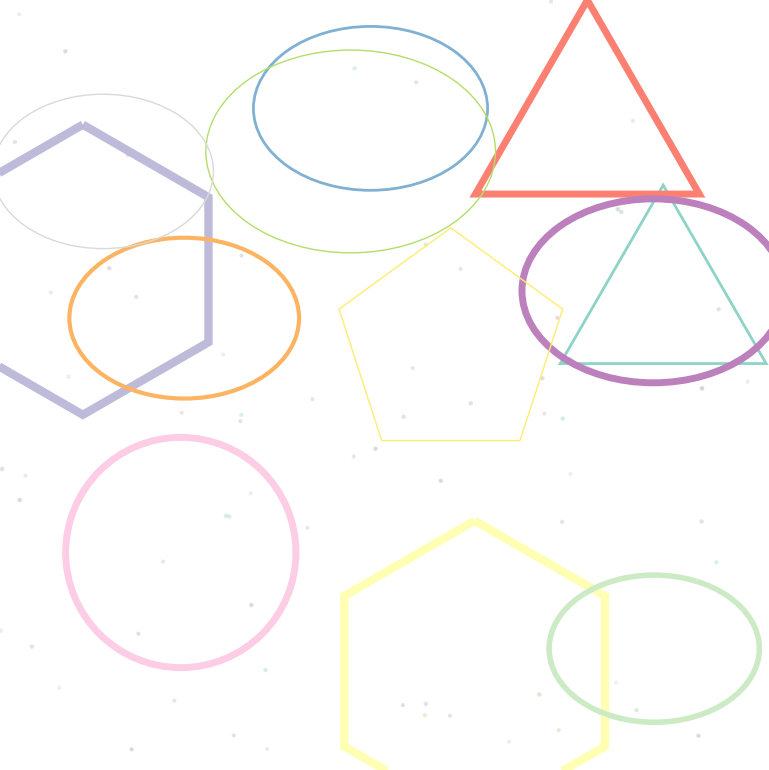[{"shape": "triangle", "thickness": 1, "radius": 0.77, "center": [0.861, 0.605]}, {"shape": "hexagon", "thickness": 3, "radius": 0.98, "center": [0.616, 0.128]}, {"shape": "hexagon", "thickness": 3, "radius": 0.94, "center": [0.108, 0.65]}, {"shape": "triangle", "thickness": 2.5, "radius": 0.84, "center": [0.763, 0.832]}, {"shape": "oval", "thickness": 1, "radius": 0.76, "center": [0.481, 0.859]}, {"shape": "oval", "thickness": 1.5, "radius": 0.75, "center": [0.239, 0.587]}, {"shape": "oval", "thickness": 0.5, "radius": 0.94, "center": [0.455, 0.803]}, {"shape": "circle", "thickness": 2.5, "radius": 0.75, "center": [0.235, 0.282]}, {"shape": "oval", "thickness": 0.5, "radius": 0.72, "center": [0.134, 0.777]}, {"shape": "oval", "thickness": 2.5, "radius": 0.85, "center": [0.849, 0.622]}, {"shape": "oval", "thickness": 2, "radius": 0.68, "center": [0.85, 0.158]}, {"shape": "pentagon", "thickness": 0.5, "radius": 0.76, "center": [0.586, 0.551]}]